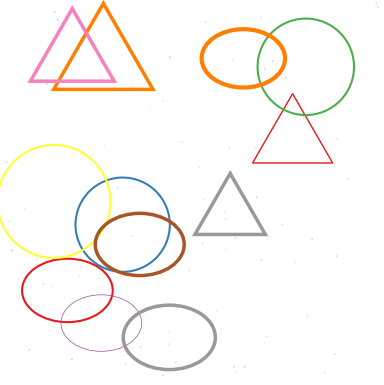[{"shape": "triangle", "thickness": 1, "radius": 0.6, "center": [0.76, 0.637]}, {"shape": "oval", "thickness": 1.5, "radius": 0.59, "center": [0.175, 0.246]}, {"shape": "circle", "thickness": 1.5, "radius": 0.61, "center": [0.319, 0.416]}, {"shape": "circle", "thickness": 1.5, "radius": 0.63, "center": [0.794, 0.826]}, {"shape": "oval", "thickness": 0.5, "radius": 0.52, "center": [0.263, 0.161]}, {"shape": "oval", "thickness": 3, "radius": 0.54, "center": [0.632, 0.848]}, {"shape": "triangle", "thickness": 2.5, "radius": 0.74, "center": [0.268, 0.842]}, {"shape": "circle", "thickness": 1.5, "radius": 0.73, "center": [0.14, 0.477]}, {"shape": "oval", "thickness": 2.5, "radius": 0.58, "center": [0.363, 0.365]}, {"shape": "triangle", "thickness": 2.5, "radius": 0.63, "center": [0.188, 0.852]}, {"shape": "oval", "thickness": 2.5, "radius": 0.6, "center": [0.44, 0.124]}, {"shape": "triangle", "thickness": 2.5, "radius": 0.53, "center": [0.598, 0.444]}]